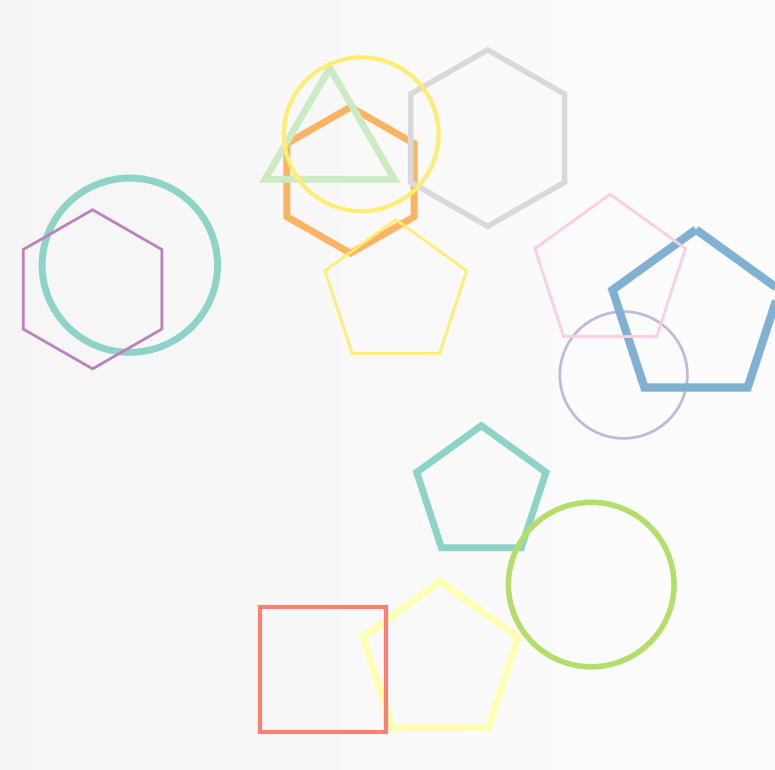[{"shape": "circle", "thickness": 2.5, "radius": 0.57, "center": [0.167, 0.656]}, {"shape": "pentagon", "thickness": 2.5, "radius": 0.44, "center": [0.621, 0.36]}, {"shape": "pentagon", "thickness": 2.5, "radius": 0.53, "center": [0.568, 0.14]}, {"shape": "circle", "thickness": 1, "radius": 0.41, "center": [0.805, 0.513]}, {"shape": "square", "thickness": 1.5, "radius": 0.41, "center": [0.417, 0.13]}, {"shape": "pentagon", "thickness": 3, "radius": 0.57, "center": [0.898, 0.588]}, {"shape": "hexagon", "thickness": 2.5, "radius": 0.47, "center": [0.452, 0.766]}, {"shape": "circle", "thickness": 2, "radius": 0.53, "center": [0.763, 0.241]}, {"shape": "pentagon", "thickness": 1, "radius": 0.51, "center": [0.787, 0.646]}, {"shape": "hexagon", "thickness": 2, "radius": 0.57, "center": [0.629, 0.821]}, {"shape": "hexagon", "thickness": 1, "radius": 0.52, "center": [0.119, 0.624]}, {"shape": "triangle", "thickness": 2.5, "radius": 0.48, "center": [0.426, 0.815]}, {"shape": "pentagon", "thickness": 1, "radius": 0.48, "center": [0.511, 0.619]}, {"shape": "circle", "thickness": 1.5, "radius": 0.5, "center": [0.466, 0.826]}]